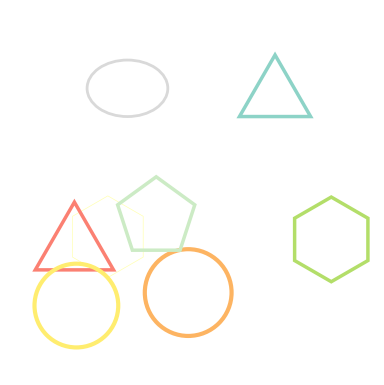[{"shape": "triangle", "thickness": 2.5, "radius": 0.53, "center": [0.714, 0.751]}, {"shape": "hexagon", "thickness": 0.5, "radius": 0.53, "center": [0.28, 0.385]}, {"shape": "triangle", "thickness": 2.5, "radius": 0.59, "center": [0.193, 0.358]}, {"shape": "circle", "thickness": 3, "radius": 0.56, "center": [0.489, 0.24]}, {"shape": "hexagon", "thickness": 2.5, "radius": 0.55, "center": [0.86, 0.378]}, {"shape": "oval", "thickness": 2, "radius": 0.52, "center": [0.331, 0.771]}, {"shape": "pentagon", "thickness": 2.5, "radius": 0.53, "center": [0.406, 0.435]}, {"shape": "circle", "thickness": 3, "radius": 0.54, "center": [0.198, 0.206]}]